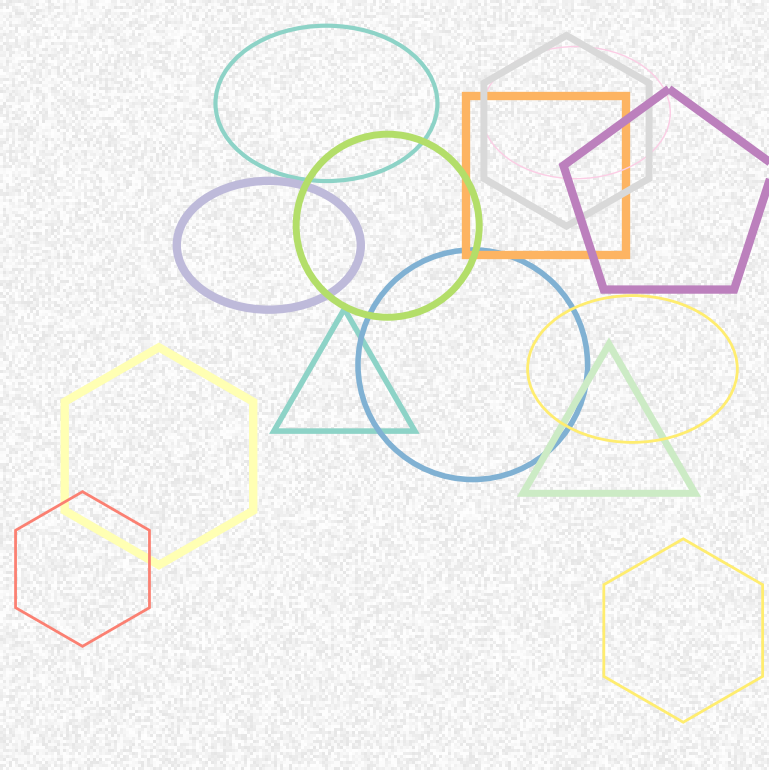[{"shape": "triangle", "thickness": 2, "radius": 0.53, "center": [0.447, 0.493]}, {"shape": "oval", "thickness": 1.5, "radius": 0.72, "center": [0.424, 0.866]}, {"shape": "hexagon", "thickness": 3, "radius": 0.71, "center": [0.206, 0.408]}, {"shape": "oval", "thickness": 3, "radius": 0.6, "center": [0.349, 0.681]}, {"shape": "hexagon", "thickness": 1, "radius": 0.5, "center": [0.107, 0.261]}, {"shape": "circle", "thickness": 2, "radius": 0.75, "center": [0.614, 0.526]}, {"shape": "square", "thickness": 3, "radius": 0.52, "center": [0.709, 0.772]}, {"shape": "circle", "thickness": 2.5, "radius": 0.59, "center": [0.503, 0.707]}, {"shape": "oval", "thickness": 0.5, "radius": 0.61, "center": [0.748, 0.854]}, {"shape": "hexagon", "thickness": 2.5, "radius": 0.62, "center": [0.736, 0.83]}, {"shape": "pentagon", "thickness": 3, "radius": 0.72, "center": [0.869, 0.74]}, {"shape": "triangle", "thickness": 2.5, "radius": 0.65, "center": [0.791, 0.424]}, {"shape": "oval", "thickness": 1, "radius": 0.68, "center": [0.821, 0.521]}, {"shape": "hexagon", "thickness": 1, "radius": 0.6, "center": [0.887, 0.181]}]